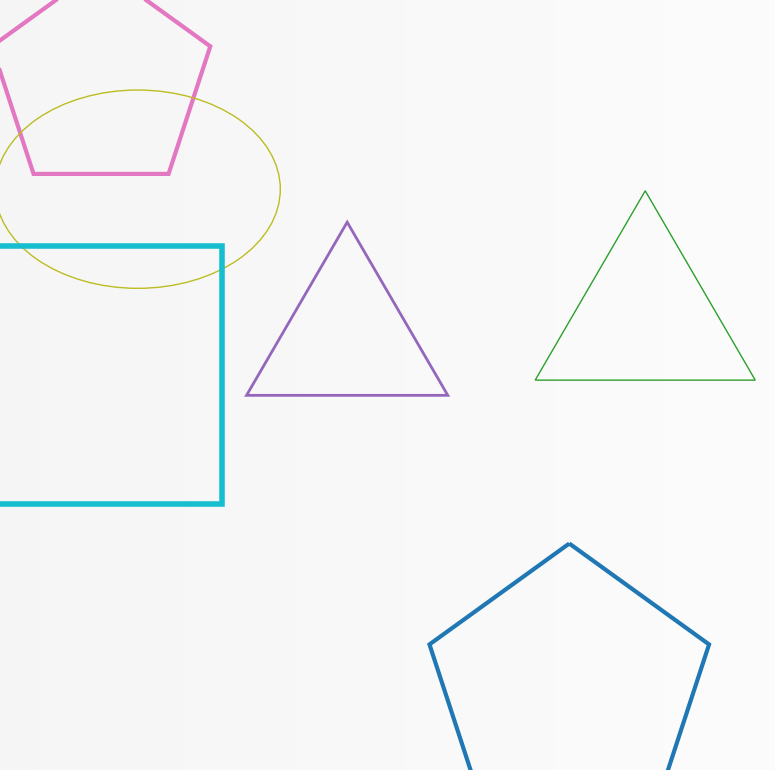[{"shape": "pentagon", "thickness": 1.5, "radius": 0.95, "center": [0.735, 0.104]}, {"shape": "triangle", "thickness": 0.5, "radius": 0.82, "center": [0.833, 0.588]}, {"shape": "triangle", "thickness": 1, "radius": 0.75, "center": [0.448, 0.562]}, {"shape": "pentagon", "thickness": 1.5, "radius": 0.74, "center": [0.13, 0.894]}, {"shape": "oval", "thickness": 0.5, "radius": 0.92, "center": [0.178, 0.754]}, {"shape": "square", "thickness": 2, "radius": 0.84, "center": [0.118, 0.513]}]